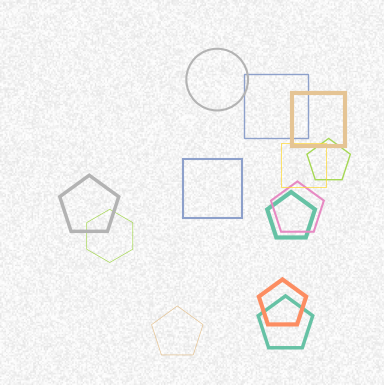[{"shape": "pentagon", "thickness": 2.5, "radius": 0.37, "center": [0.742, 0.157]}, {"shape": "pentagon", "thickness": 3, "radius": 0.33, "center": [0.756, 0.436]}, {"shape": "pentagon", "thickness": 3, "radius": 0.32, "center": [0.734, 0.21]}, {"shape": "square", "thickness": 1, "radius": 0.42, "center": [0.717, 0.724]}, {"shape": "square", "thickness": 1.5, "radius": 0.38, "center": [0.551, 0.511]}, {"shape": "pentagon", "thickness": 1.5, "radius": 0.36, "center": [0.772, 0.457]}, {"shape": "hexagon", "thickness": 0.5, "radius": 0.35, "center": [0.285, 0.387]}, {"shape": "pentagon", "thickness": 1, "radius": 0.3, "center": [0.854, 0.581]}, {"shape": "square", "thickness": 0.5, "radius": 0.29, "center": [0.789, 0.572]}, {"shape": "pentagon", "thickness": 0.5, "radius": 0.35, "center": [0.461, 0.135]}, {"shape": "square", "thickness": 3, "radius": 0.34, "center": [0.828, 0.689]}, {"shape": "circle", "thickness": 1.5, "radius": 0.4, "center": [0.564, 0.793]}, {"shape": "pentagon", "thickness": 2.5, "radius": 0.4, "center": [0.232, 0.464]}]